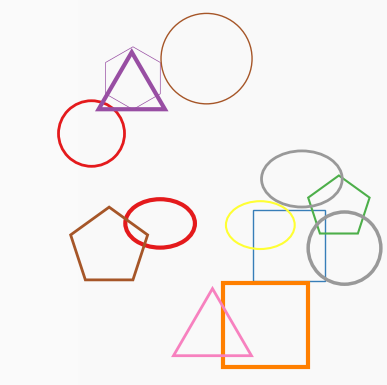[{"shape": "circle", "thickness": 2, "radius": 0.43, "center": [0.236, 0.653]}, {"shape": "oval", "thickness": 3, "radius": 0.45, "center": [0.413, 0.42]}, {"shape": "square", "thickness": 1, "radius": 0.46, "center": [0.746, 0.362]}, {"shape": "pentagon", "thickness": 1.5, "radius": 0.42, "center": [0.875, 0.461]}, {"shape": "hexagon", "thickness": 0.5, "radius": 0.41, "center": [0.343, 0.797]}, {"shape": "triangle", "thickness": 3, "radius": 0.49, "center": [0.34, 0.766]}, {"shape": "square", "thickness": 3, "radius": 0.55, "center": [0.686, 0.156]}, {"shape": "oval", "thickness": 1.5, "radius": 0.44, "center": [0.672, 0.415]}, {"shape": "pentagon", "thickness": 2, "radius": 0.52, "center": [0.282, 0.358]}, {"shape": "circle", "thickness": 1, "radius": 0.59, "center": [0.533, 0.848]}, {"shape": "triangle", "thickness": 2, "radius": 0.58, "center": [0.548, 0.134]}, {"shape": "oval", "thickness": 2, "radius": 0.52, "center": [0.779, 0.535]}, {"shape": "circle", "thickness": 2.5, "radius": 0.47, "center": [0.889, 0.356]}]